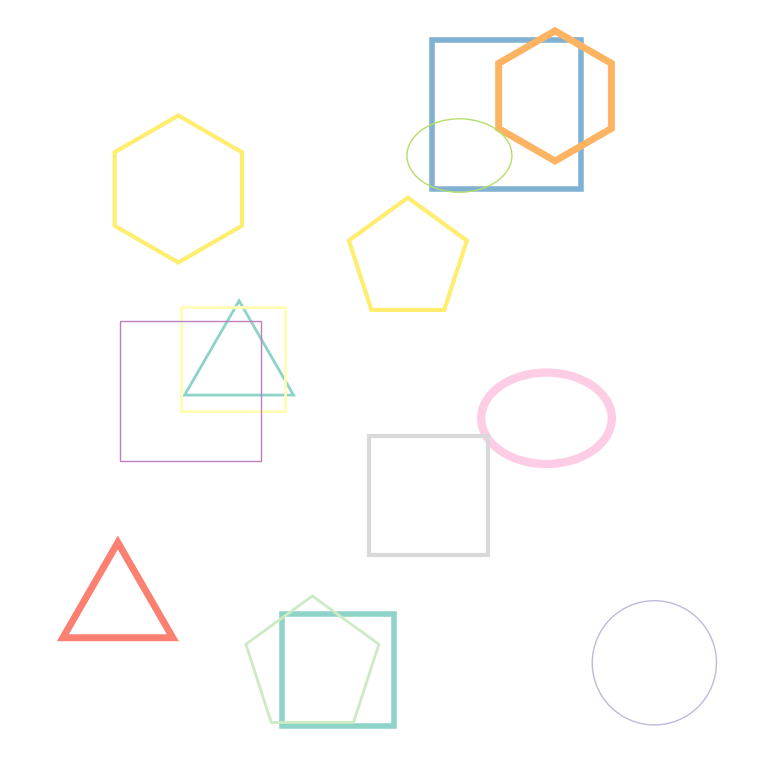[{"shape": "triangle", "thickness": 1, "radius": 0.41, "center": [0.311, 0.528]}, {"shape": "square", "thickness": 2, "radius": 0.36, "center": [0.439, 0.13]}, {"shape": "square", "thickness": 1, "radius": 0.34, "center": [0.303, 0.533]}, {"shape": "circle", "thickness": 0.5, "radius": 0.4, "center": [0.85, 0.139]}, {"shape": "triangle", "thickness": 2.5, "radius": 0.41, "center": [0.153, 0.213]}, {"shape": "square", "thickness": 2, "radius": 0.48, "center": [0.658, 0.851]}, {"shape": "hexagon", "thickness": 2.5, "radius": 0.42, "center": [0.721, 0.875]}, {"shape": "oval", "thickness": 0.5, "radius": 0.34, "center": [0.597, 0.798]}, {"shape": "oval", "thickness": 3, "radius": 0.42, "center": [0.71, 0.457]}, {"shape": "square", "thickness": 1.5, "radius": 0.39, "center": [0.556, 0.356]}, {"shape": "square", "thickness": 0.5, "radius": 0.46, "center": [0.247, 0.493]}, {"shape": "pentagon", "thickness": 1, "radius": 0.45, "center": [0.406, 0.135]}, {"shape": "pentagon", "thickness": 1.5, "radius": 0.4, "center": [0.53, 0.663]}, {"shape": "hexagon", "thickness": 1.5, "radius": 0.48, "center": [0.232, 0.755]}]